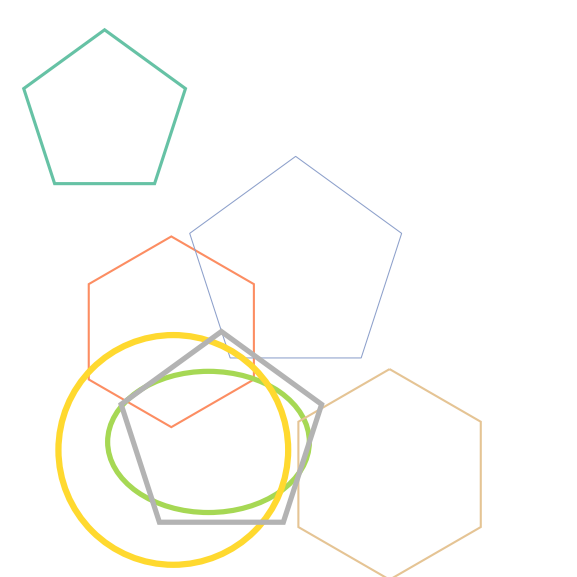[{"shape": "pentagon", "thickness": 1.5, "radius": 0.74, "center": [0.181, 0.8]}, {"shape": "hexagon", "thickness": 1, "radius": 0.83, "center": [0.297, 0.425]}, {"shape": "pentagon", "thickness": 0.5, "radius": 0.96, "center": [0.512, 0.535]}, {"shape": "oval", "thickness": 2.5, "radius": 0.87, "center": [0.361, 0.234]}, {"shape": "circle", "thickness": 3, "radius": 0.99, "center": [0.3, 0.22]}, {"shape": "hexagon", "thickness": 1, "radius": 0.91, "center": [0.675, 0.178]}, {"shape": "pentagon", "thickness": 2.5, "radius": 0.91, "center": [0.383, 0.242]}]